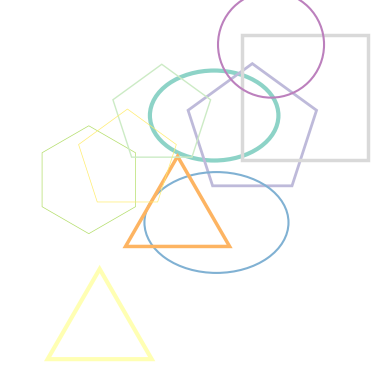[{"shape": "oval", "thickness": 3, "radius": 0.83, "center": [0.556, 0.7]}, {"shape": "triangle", "thickness": 3, "radius": 0.78, "center": [0.259, 0.145]}, {"shape": "pentagon", "thickness": 2, "radius": 0.88, "center": [0.655, 0.659]}, {"shape": "oval", "thickness": 1.5, "radius": 0.94, "center": [0.562, 0.422]}, {"shape": "triangle", "thickness": 2.5, "radius": 0.78, "center": [0.461, 0.438]}, {"shape": "hexagon", "thickness": 0.5, "radius": 0.7, "center": [0.231, 0.533]}, {"shape": "square", "thickness": 2.5, "radius": 0.81, "center": [0.792, 0.747]}, {"shape": "circle", "thickness": 1.5, "radius": 0.69, "center": [0.704, 0.884]}, {"shape": "pentagon", "thickness": 1, "radius": 0.67, "center": [0.42, 0.7]}, {"shape": "pentagon", "thickness": 0.5, "radius": 0.67, "center": [0.331, 0.583]}]